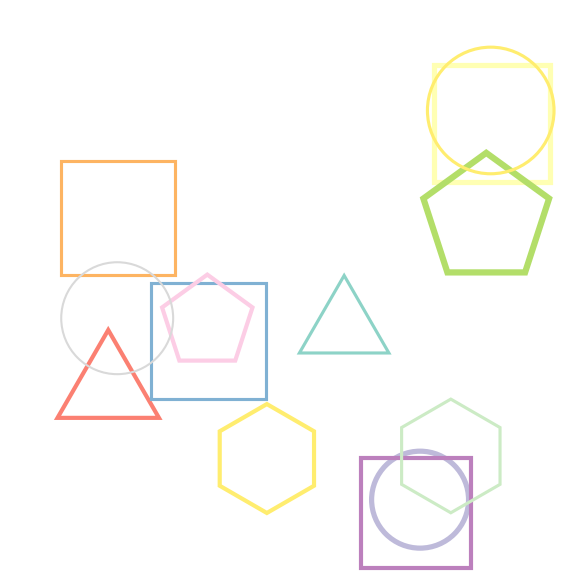[{"shape": "triangle", "thickness": 1.5, "radius": 0.45, "center": [0.596, 0.433]}, {"shape": "square", "thickness": 2.5, "radius": 0.5, "center": [0.852, 0.785]}, {"shape": "circle", "thickness": 2.5, "radius": 0.42, "center": [0.727, 0.134]}, {"shape": "triangle", "thickness": 2, "radius": 0.51, "center": [0.187, 0.326]}, {"shape": "square", "thickness": 1.5, "radius": 0.5, "center": [0.361, 0.409]}, {"shape": "square", "thickness": 1.5, "radius": 0.49, "center": [0.204, 0.621]}, {"shape": "pentagon", "thickness": 3, "radius": 0.57, "center": [0.842, 0.62]}, {"shape": "pentagon", "thickness": 2, "radius": 0.41, "center": [0.359, 0.441]}, {"shape": "circle", "thickness": 1, "radius": 0.48, "center": [0.203, 0.448]}, {"shape": "square", "thickness": 2, "radius": 0.48, "center": [0.72, 0.111]}, {"shape": "hexagon", "thickness": 1.5, "radius": 0.49, "center": [0.781, 0.21]}, {"shape": "hexagon", "thickness": 2, "radius": 0.47, "center": [0.462, 0.205]}, {"shape": "circle", "thickness": 1.5, "radius": 0.55, "center": [0.85, 0.808]}]